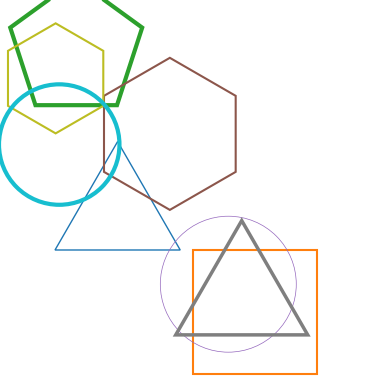[{"shape": "triangle", "thickness": 1, "radius": 0.94, "center": [0.306, 0.445]}, {"shape": "square", "thickness": 1.5, "radius": 0.8, "center": [0.663, 0.191]}, {"shape": "pentagon", "thickness": 3, "radius": 0.9, "center": [0.198, 0.873]}, {"shape": "circle", "thickness": 0.5, "radius": 0.88, "center": [0.593, 0.262]}, {"shape": "hexagon", "thickness": 1.5, "radius": 0.99, "center": [0.441, 0.652]}, {"shape": "triangle", "thickness": 2.5, "radius": 0.99, "center": [0.628, 0.229]}, {"shape": "hexagon", "thickness": 1.5, "radius": 0.71, "center": [0.145, 0.796]}, {"shape": "circle", "thickness": 3, "radius": 0.78, "center": [0.154, 0.625]}]